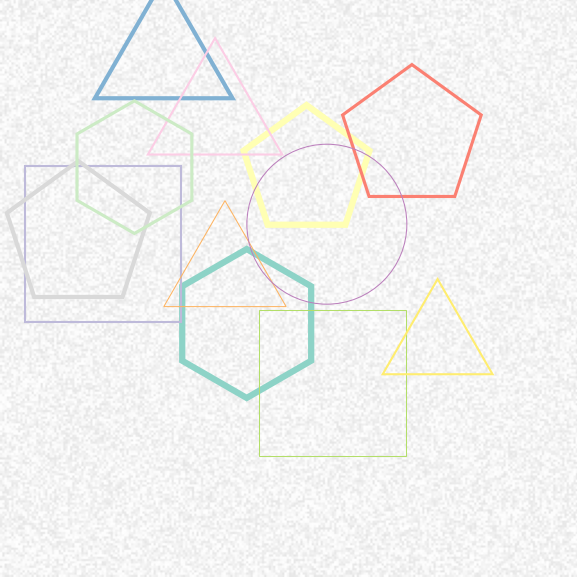[{"shape": "hexagon", "thickness": 3, "radius": 0.64, "center": [0.427, 0.439]}, {"shape": "pentagon", "thickness": 3, "radius": 0.57, "center": [0.531, 0.703]}, {"shape": "square", "thickness": 1, "radius": 0.67, "center": [0.178, 0.577]}, {"shape": "pentagon", "thickness": 1.5, "radius": 0.63, "center": [0.713, 0.761]}, {"shape": "triangle", "thickness": 2, "radius": 0.69, "center": [0.283, 0.898]}, {"shape": "triangle", "thickness": 0.5, "radius": 0.61, "center": [0.39, 0.529]}, {"shape": "square", "thickness": 0.5, "radius": 0.63, "center": [0.576, 0.336]}, {"shape": "triangle", "thickness": 1, "radius": 0.67, "center": [0.372, 0.799]}, {"shape": "pentagon", "thickness": 2, "radius": 0.65, "center": [0.136, 0.59]}, {"shape": "circle", "thickness": 0.5, "radius": 0.69, "center": [0.566, 0.611]}, {"shape": "hexagon", "thickness": 1.5, "radius": 0.57, "center": [0.233, 0.71]}, {"shape": "triangle", "thickness": 1, "radius": 0.55, "center": [0.758, 0.406]}]